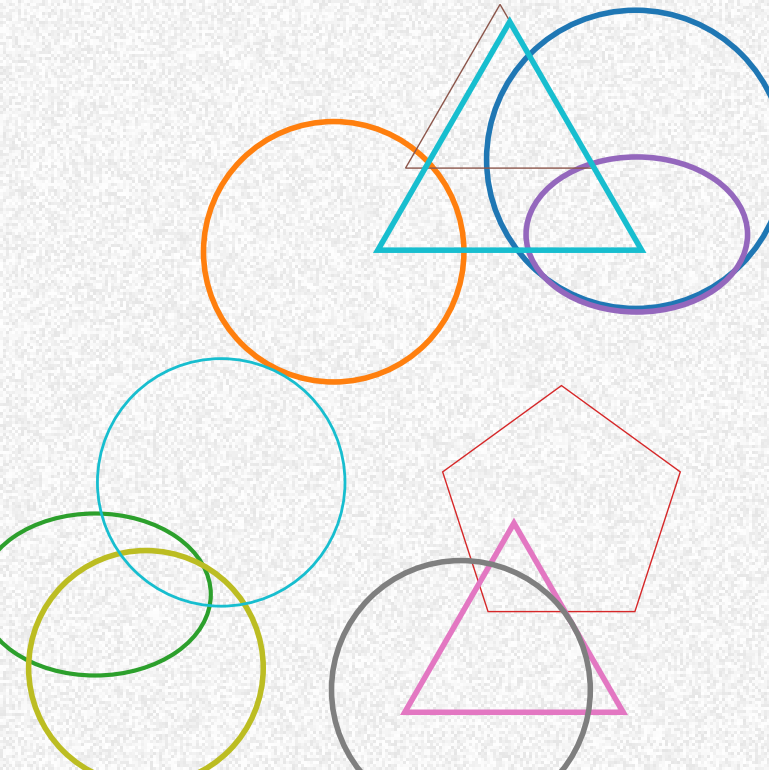[{"shape": "circle", "thickness": 2, "radius": 0.97, "center": [0.826, 0.793]}, {"shape": "circle", "thickness": 2, "radius": 0.85, "center": [0.433, 0.673]}, {"shape": "oval", "thickness": 1.5, "radius": 0.75, "center": [0.123, 0.228]}, {"shape": "pentagon", "thickness": 0.5, "radius": 0.81, "center": [0.729, 0.337]}, {"shape": "oval", "thickness": 2, "radius": 0.72, "center": [0.827, 0.695]}, {"shape": "triangle", "thickness": 0.5, "radius": 0.71, "center": [0.649, 0.853]}, {"shape": "triangle", "thickness": 2, "radius": 0.82, "center": [0.668, 0.157]}, {"shape": "circle", "thickness": 2, "radius": 0.84, "center": [0.599, 0.104]}, {"shape": "circle", "thickness": 2, "radius": 0.76, "center": [0.19, 0.133]}, {"shape": "circle", "thickness": 1, "radius": 0.8, "center": [0.287, 0.374]}, {"shape": "triangle", "thickness": 2, "radius": 0.99, "center": [0.662, 0.774]}]